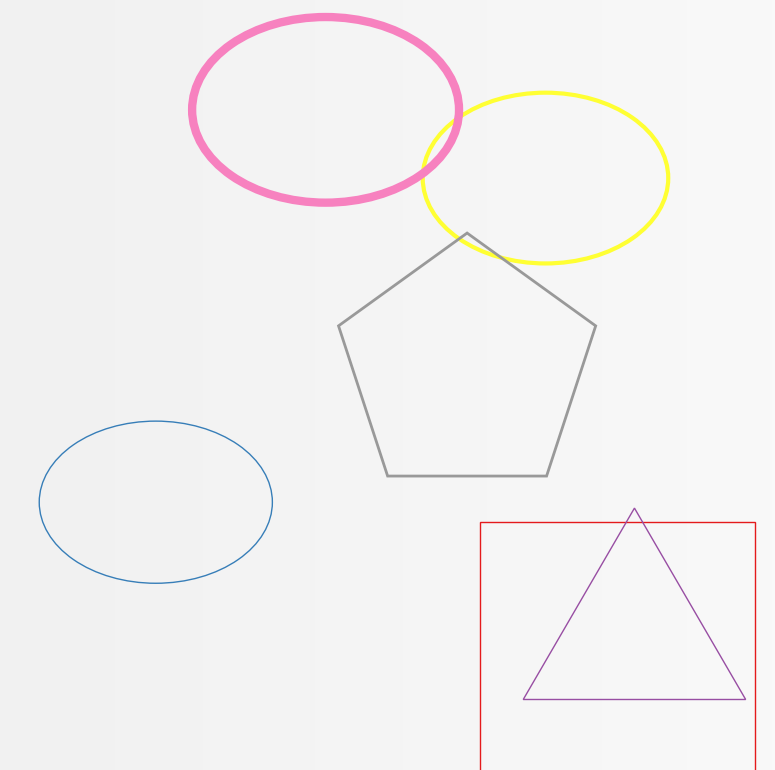[{"shape": "square", "thickness": 0.5, "radius": 0.89, "center": [0.797, 0.146]}, {"shape": "oval", "thickness": 0.5, "radius": 0.75, "center": [0.201, 0.348]}, {"shape": "triangle", "thickness": 0.5, "radius": 0.83, "center": [0.819, 0.174]}, {"shape": "oval", "thickness": 1.5, "radius": 0.79, "center": [0.704, 0.769]}, {"shape": "oval", "thickness": 3, "radius": 0.86, "center": [0.42, 0.857]}, {"shape": "pentagon", "thickness": 1, "radius": 0.87, "center": [0.603, 0.523]}]